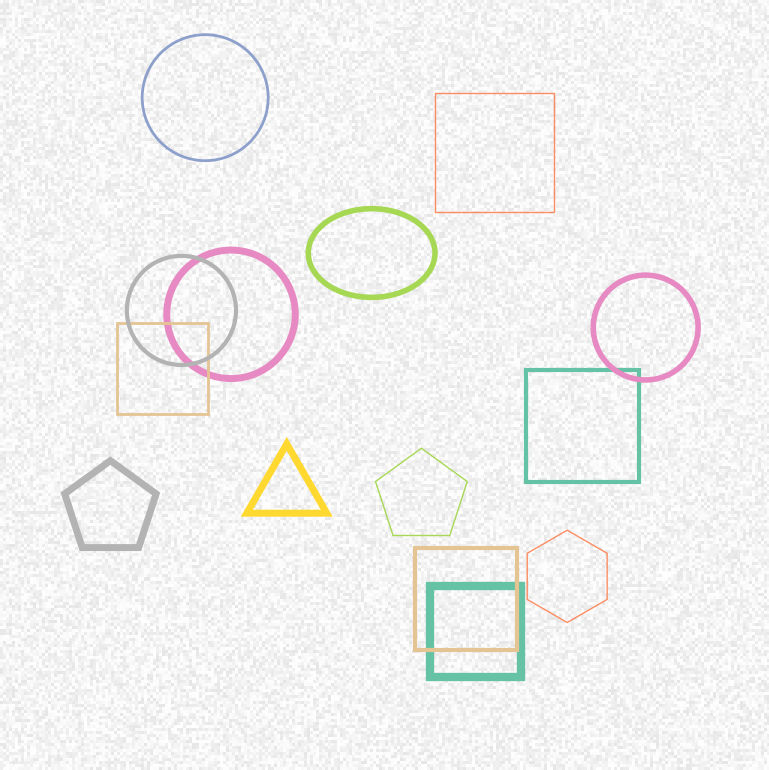[{"shape": "square", "thickness": 3, "radius": 0.3, "center": [0.617, 0.18]}, {"shape": "square", "thickness": 1.5, "radius": 0.36, "center": [0.757, 0.447]}, {"shape": "square", "thickness": 0.5, "radius": 0.39, "center": [0.643, 0.802]}, {"shape": "hexagon", "thickness": 0.5, "radius": 0.3, "center": [0.737, 0.251]}, {"shape": "circle", "thickness": 1, "radius": 0.41, "center": [0.266, 0.873]}, {"shape": "circle", "thickness": 2.5, "radius": 0.42, "center": [0.3, 0.592]}, {"shape": "circle", "thickness": 2, "radius": 0.34, "center": [0.839, 0.575]}, {"shape": "oval", "thickness": 2, "radius": 0.41, "center": [0.483, 0.671]}, {"shape": "pentagon", "thickness": 0.5, "radius": 0.31, "center": [0.547, 0.355]}, {"shape": "triangle", "thickness": 2.5, "radius": 0.3, "center": [0.372, 0.364]}, {"shape": "square", "thickness": 1.5, "radius": 0.33, "center": [0.605, 0.222]}, {"shape": "square", "thickness": 1, "radius": 0.29, "center": [0.211, 0.521]}, {"shape": "pentagon", "thickness": 2.5, "radius": 0.31, "center": [0.143, 0.339]}, {"shape": "circle", "thickness": 1.5, "radius": 0.35, "center": [0.236, 0.597]}]